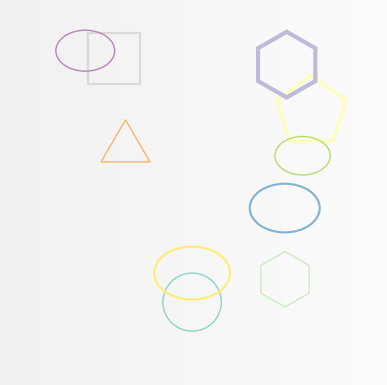[{"shape": "circle", "thickness": 1, "radius": 0.38, "center": [0.496, 0.215]}, {"shape": "pentagon", "thickness": 2, "radius": 0.47, "center": [0.803, 0.71]}, {"shape": "hexagon", "thickness": 3, "radius": 0.43, "center": [0.74, 0.832]}, {"shape": "oval", "thickness": 1.5, "radius": 0.45, "center": [0.735, 0.46]}, {"shape": "triangle", "thickness": 1, "radius": 0.36, "center": [0.324, 0.616]}, {"shape": "oval", "thickness": 1, "radius": 0.36, "center": [0.781, 0.595]}, {"shape": "square", "thickness": 1.5, "radius": 0.33, "center": [0.294, 0.848]}, {"shape": "oval", "thickness": 1, "radius": 0.38, "center": [0.22, 0.868]}, {"shape": "hexagon", "thickness": 1, "radius": 0.36, "center": [0.735, 0.275]}, {"shape": "oval", "thickness": 1.5, "radius": 0.49, "center": [0.496, 0.291]}]